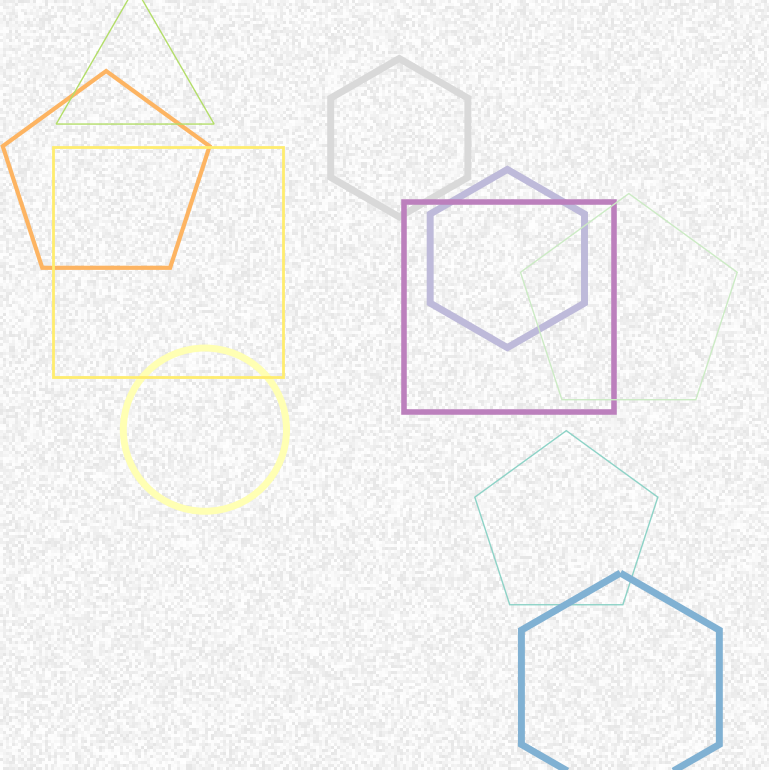[{"shape": "pentagon", "thickness": 0.5, "radius": 0.62, "center": [0.735, 0.316]}, {"shape": "circle", "thickness": 2.5, "radius": 0.53, "center": [0.266, 0.442]}, {"shape": "hexagon", "thickness": 2.5, "radius": 0.58, "center": [0.659, 0.664]}, {"shape": "hexagon", "thickness": 2.5, "radius": 0.74, "center": [0.806, 0.107]}, {"shape": "pentagon", "thickness": 1.5, "radius": 0.71, "center": [0.138, 0.766]}, {"shape": "triangle", "thickness": 0.5, "radius": 0.59, "center": [0.176, 0.898]}, {"shape": "hexagon", "thickness": 2.5, "radius": 0.51, "center": [0.519, 0.821]}, {"shape": "square", "thickness": 2, "radius": 0.68, "center": [0.661, 0.601]}, {"shape": "pentagon", "thickness": 0.5, "radius": 0.74, "center": [0.817, 0.601]}, {"shape": "square", "thickness": 1, "radius": 0.75, "center": [0.218, 0.66]}]